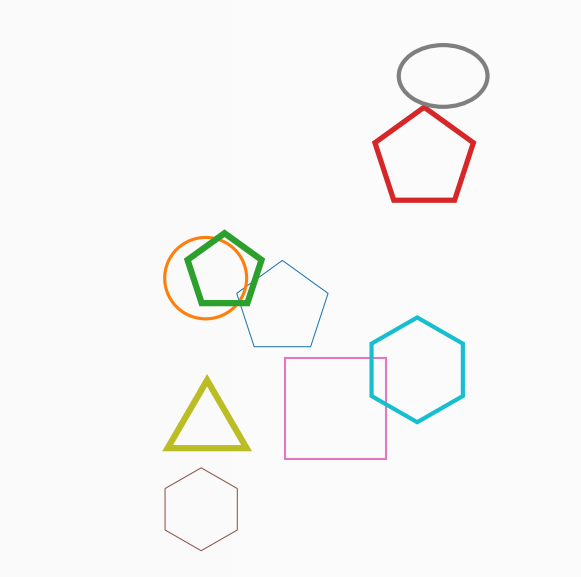[{"shape": "pentagon", "thickness": 0.5, "radius": 0.41, "center": [0.486, 0.466]}, {"shape": "circle", "thickness": 1.5, "radius": 0.35, "center": [0.354, 0.518]}, {"shape": "pentagon", "thickness": 3, "radius": 0.33, "center": [0.386, 0.528]}, {"shape": "pentagon", "thickness": 2.5, "radius": 0.45, "center": [0.73, 0.724]}, {"shape": "hexagon", "thickness": 0.5, "radius": 0.36, "center": [0.346, 0.117]}, {"shape": "square", "thickness": 1, "radius": 0.43, "center": [0.577, 0.292]}, {"shape": "oval", "thickness": 2, "radius": 0.38, "center": [0.762, 0.868]}, {"shape": "triangle", "thickness": 3, "radius": 0.39, "center": [0.356, 0.262]}, {"shape": "hexagon", "thickness": 2, "radius": 0.45, "center": [0.718, 0.359]}]